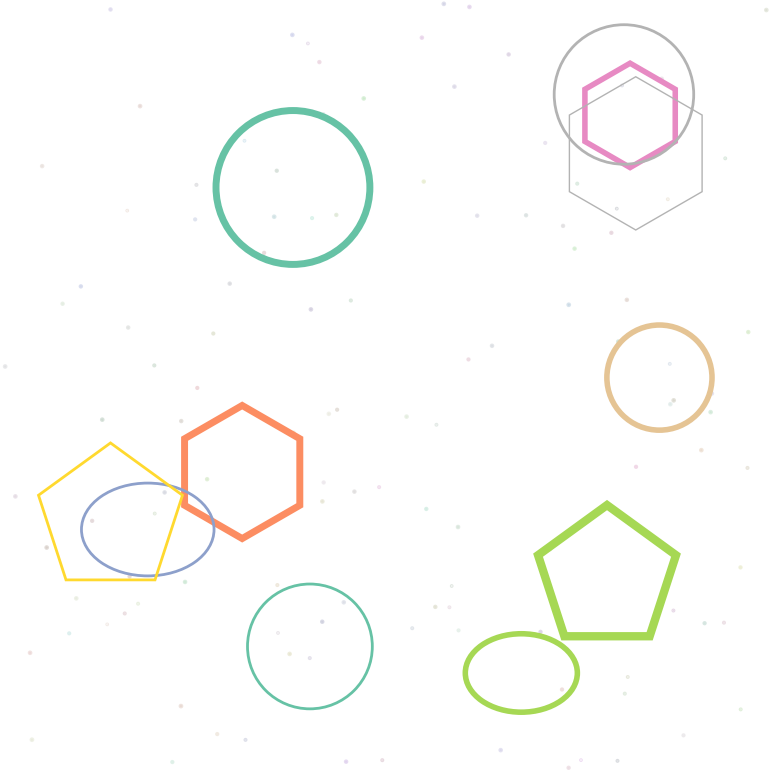[{"shape": "circle", "thickness": 1, "radius": 0.41, "center": [0.402, 0.16]}, {"shape": "circle", "thickness": 2.5, "radius": 0.5, "center": [0.38, 0.757]}, {"shape": "hexagon", "thickness": 2.5, "radius": 0.43, "center": [0.315, 0.387]}, {"shape": "oval", "thickness": 1, "radius": 0.43, "center": [0.192, 0.312]}, {"shape": "hexagon", "thickness": 2, "radius": 0.34, "center": [0.818, 0.85]}, {"shape": "pentagon", "thickness": 3, "radius": 0.47, "center": [0.788, 0.25]}, {"shape": "oval", "thickness": 2, "radius": 0.36, "center": [0.677, 0.126]}, {"shape": "pentagon", "thickness": 1, "radius": 0.49, "center": [0.144, 0.326]}, {"shape": "circle", "thickness": 2, "radius": 0.34, "center": [0.856, 0.51]}, {"shape": "circle", "thickness": 1, "radius": 0.45, "center": [0.81, 0.877]}, {"shape": "hexagon", "thickness": 0.5, "radius": 0.5, "center": [0.826, 0.801]}]